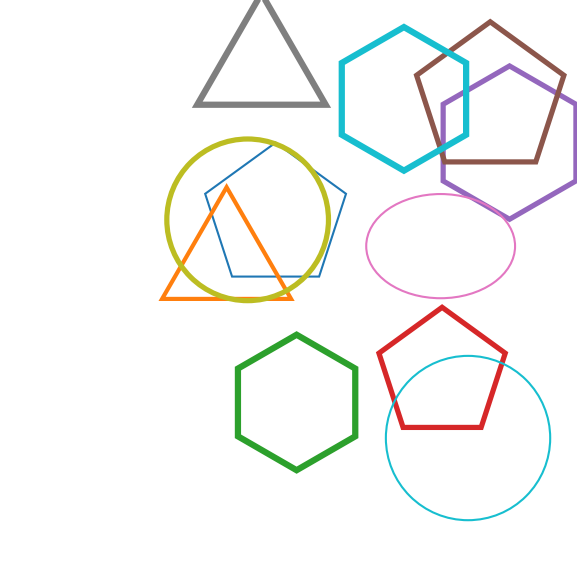[{"shape": "pentagon", "thickness": 1, "radius": 0.64, "center": [0.477, 0.624]}, {"shape": "triangle", "thickness": 2, "radius": 0.64, "center": [0.392, 0.546]}, {"shape": "hexagon", "thickness": 3, "radius": 0.59, "center": [0.514, 0.302]}, {"shape": "pentagon", "thickness": 2.5, "radius": 0.57, "center": [0.766, 0.352]}, {"shape": "hexagon", "thickness": 2.5, "radius": 0.66, "center": [0.882, 0.752]}, {"shape": "pentagon", "thickness": 2.5, "radius": 0.67, "center": [0.849, 0.827]}, {"shape": "oval", "thickness": 1, "radius": 0.64, "center": [0.763, 0.573]}, {"shape": "triangle", "thickness": 3, "radius": 0.64, "center": [0.453, 0.882]}, {"shape": "circle", "thickness": 2.5, "radius": 0.7, "center": [0.429, 0.618]}, {"shape": "hexagon", "thickness": 3, "radius": 0.62, "center": [0.699, 0.828]}, {"shape": "circle", "thickness": 1, "radius": 0.71, "center": [0.81, 0.241]}]